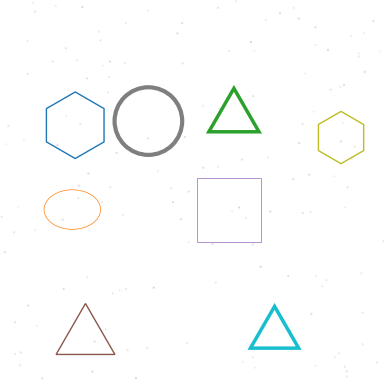[{"shape": "hexagon", "thickness": 1, "radius": 0.43, "center": [0.195, 0.675]}, {"shape": "oval", "thickness": 0.5, "radius": 0.37, "center": [0.188, 0.456]}, {"shape": "triangle", "thickness": 2.5, "radius": 0.38, "center": [0.608, 0.695]}, {"shape": "square", "thickness": 0.5, "radius": 0.42, "center": [0.594, 0.455]}, {"shape": "triangle", "thickness": 1, "radius": 0.44, "center": [0.222, 0.123]}, {"shape": "circle", "thickness": 3, "radius": 0.44, "center": [0.385, 0.686]}, {"shape": "hexagon", "thickness": 1, "radius": 0.34, "center": [0.886, 0.643]}, {"shape": "triangle", "thickness": 2.5, "radius": 0.36, "center": [0.713, 0.132]}]